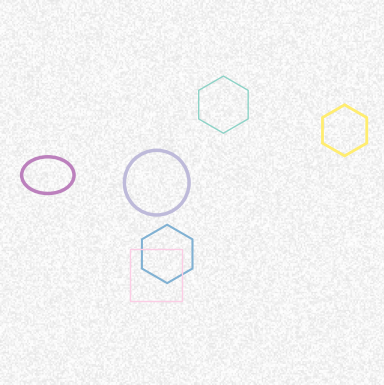[{"shape": "hexagon", "thickness": 1, "radius": 0.37, "center": [0.58, 0.728]}, {"shape": "circle", "thickness": 2.5, "radius": 0.42, "center": [0.407, 0.526]}, {"shape": "hexagon", "thickness": 1.5, "radius": 0.38, "center": [0.434, 0.34]}, {"shape": "square", "thickness": 1, "radius": 0.34, "center": [0.406, 0.286]}, {"shape": "oval", "thickness": 2.5, "radius": 0.34, "center": [0.124, 0.545]}, {"shape": "hexagon", "thickness": 2, "radius": 0.33, "center": [0.895, 0.661]}]